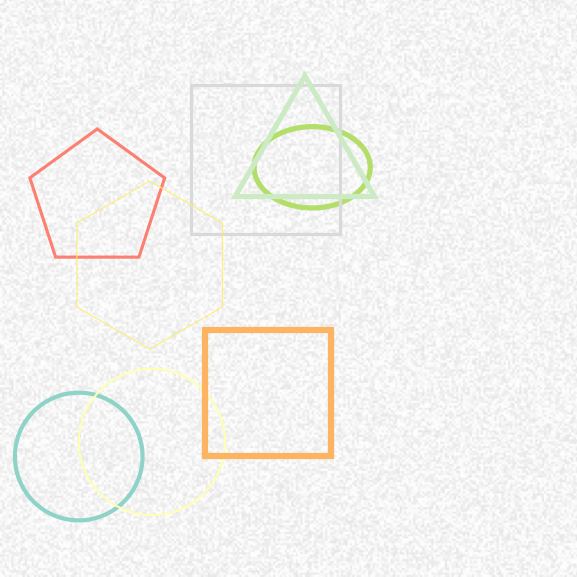[{"shape": "circle", "thickness": 2, "radius": 0.55, "center": [0.136, 0.209]}, {"shape": "circle", "thickness": 1, "radius": 0.63, "center": [0.263, 0.234]}, {"shape": "pentagon", "thickness": 1.5, "radius": 0.61, "center": [0.168, 0.653]}, {"shape": "square", "thickness": 3, "radius": 0.54, "center": [0.464, 0.319]}, {"shape": "oval", "thickness": 2.5, "radius": 0.5, "center": [0.541, 0.709]}, {"shape": "square", "thickness": 1.5, "radius": 0.65, "center": [0.459, 0.723]}, {"shape": "triangle", "thickness": 2.5, "radius": 0.7, "center": [0.528, 0.728]}, {"shape": "hexagon", "thickness": 0.5, "radius": 0.73, "center": [0.259, 0.54]}]